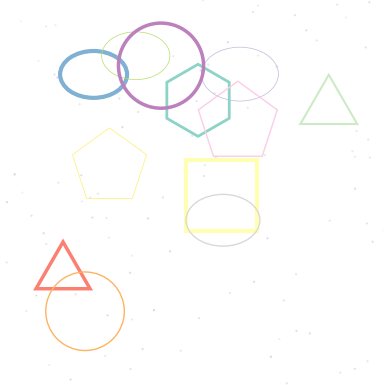[{"shape": "hexagon", "thickness": 2, "radius": 0.47, "center": [0.514, 0.739]}, {"shape": "square", "thickness": 3, "radius": 0.46, "center": [0.575, 0.493]}, {"shape": "oval", "thickness": 0.5, "radius": 0.5, "center": [0.623, 0.808]}, {"shape": "triangle", "thickness": 2.5, "radius": 0.41, "center": [0.164, 0.291]}, {"shape": "oval", "thickness": 3, "radius": 0.43, "center": [0.243, 0.807]}, {"shape": "circle", "thickness": 1, "radius": 0.51, "center": [0.221, 0.192]}, {"shape": "oval", "thickness": 0.5, "radius": 0.44, "center": [0.353, 0.855]}, {"shape": "pentagon", "thickness": 1, "radius": 0.54, "center": [0.618, 0.681]}, {"shape": "oval", "thickness": 1, "radius": 0.48, "center": [0.579, 0.428]}, {"shape": "circle", "thickness": 2.5, "radius": 0.55, "center": [0.418, 0.829]}, {"shape": "triangle", "thickness": 1.5, "radius": 0.43, "center": [0.854, 0.72]}, {"shape": "pentagon", "thickness": 0.5, "radius": 0.51, "center": [0.284, 0.567]}]